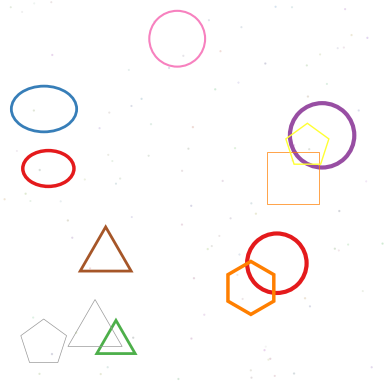[{"shape": "oval", "thickness": 2.5, "radius": 0.33, "center": [0.126, 0.562]}, {"shape": "circle", "thickness": 3, "radius": 0.39, "center": [0.719, 0.316]}, {"shape": "oval", "thickness": 2, "radius": 0.42, "center": [0.114, 0.717]}, {"shape": "triangle", "thickness": 2, "radius": 0.29, "center": [0.301, 0.11]}, {"shape": "circle", "thickness": 3, "radius": 0.42, "center": [0.837, 0.649]}, {"shape": "square", "thickness": 0.5, "radius": 0.34, "center": [0.762, 0.538]}, {"shape": "hexagon", "thickness": 2.5, "radius": 0.34, "center": [0.652, 0.252]}, {"shape": "pentagon", "thickness": 1, "radius": 0.29, "center": [0.798, 0.621]}, {"shape": "triangle", "thickness": 2, "radius": 0.38, "center": [0.274, 0.334]}, {"shape": "circle", "thickness": 1.5, "radius": 0.36, "center": [0.46, 0.899]}, {"shape": "triangle", "thickness": 0.5, "radius": 0.41, "center": [0.247, 0.141]}, {"shape": "pentagon", "thickness": 0.5, "radius": 0.31, "center": [0.113, 0.109]}]